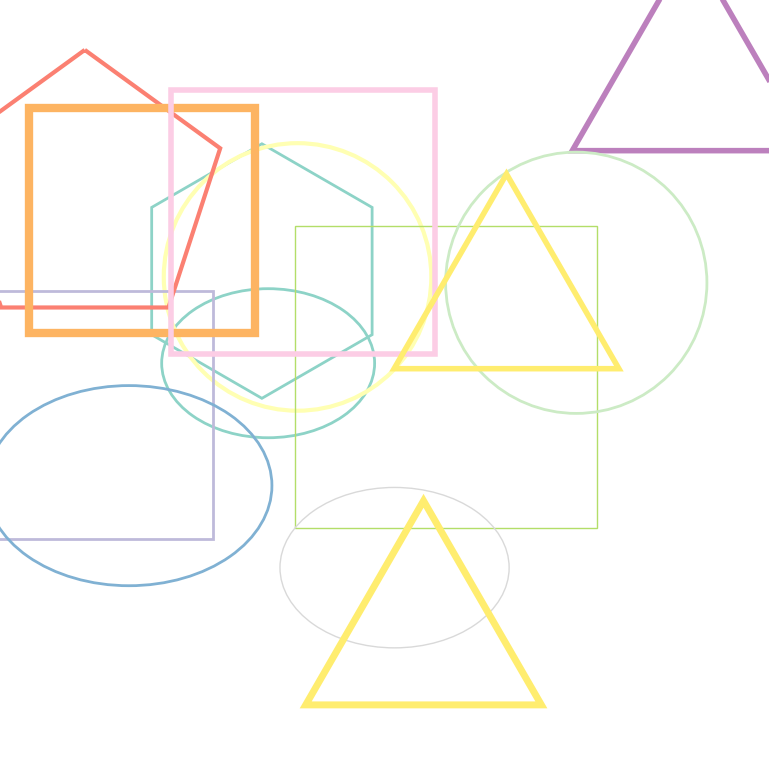[{"shape": "hexagon", "thickness": 1, "radius": 0.83, "center": [0.34, 0.648]}, {"shape": "oval", "thickness": 1, "radius": 0.69, "center": [0.348, 0.528]}, {"shape": "circle", "thickness": 1.5, "radius": 0.87, "center": [0.386, 0.64]}, {"shape": "square", "thickness": 1, "radius": 0.81, "center": [0.115, 0.461]}, {"shape": "pentagon", "thickness": 1.5, "radius": 0.92, "center": [0.11, 0.75]}, {"shape": "oval", "thickness": 1, "radius": 0.93, "center": [0.167, 0.369]}, {"shape": "square", "thickness": 3, "radius": 0.73, "center": [0.184, 0.714]}, {"shape": "square", "thickness": 0.5, "radius": 0.98, "center": [0.58, 0.511]}, {"shape": "square", "thickness": 2, "radius": 0.86, "center": [0.394, 0.712]}, {"shape": "oval", "thickness": 0.5, "radius": 0.74, "center": [0.512, 0.263]}, {"shape": "triangle", "thickness": 2, "radius": 0.89, "center": [0.897, 0.893]}, {"shape": "circle", "thickness": 1, "radius": 0.85, "center": [0.748, 0.633]}, {"shape": "triangle", "thickness": 2, "radius": 0.84, "center": [0.658, 0.605]}, {"shape": "triangle", "thickness": 2.5, "radius": 0.88, "center": [0.55, 0.173]}]